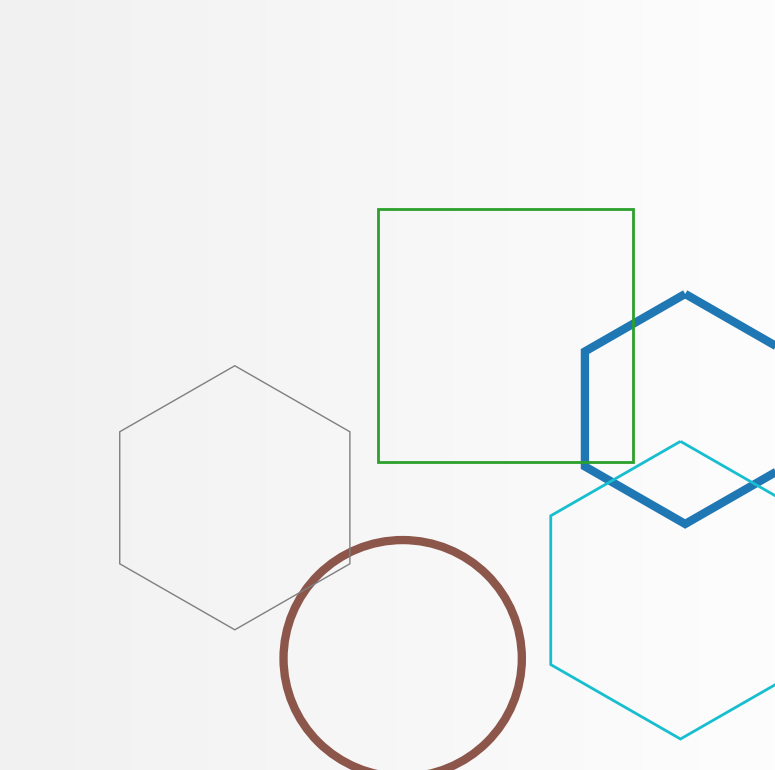[{"shape": "hexagon", "thickness": 3, "radius": 0.75, "center": [0.884, 0.469]}, {"shape": "square", "thickness": 1, "radius": 0.82, "center": [0.652, 0.565]}, {"shape": "circle", "thickness": 3, "radius": 0.77, "center": [0.52, 0.145]}, {"shape": "hexagon", "thickness": 0.5, "radius": 0.86, "center": [0.303, 0.354]}, {"shape": "hexagon", "thickness": 1, "radius": 0.97, "center": [0.878, 0.234]}]